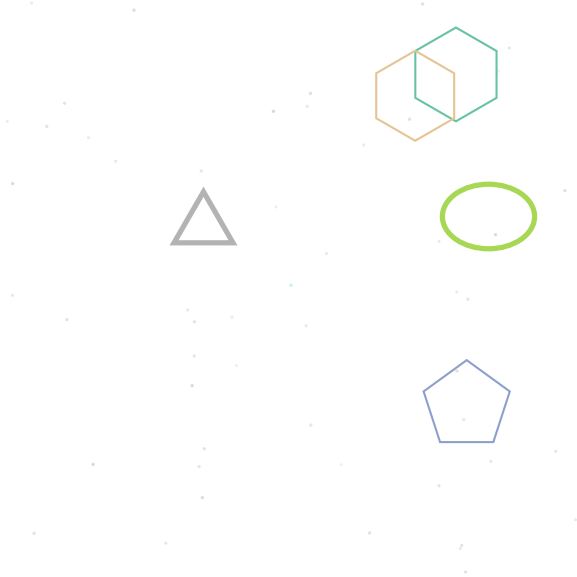[{"shape": "hexagon", "thickness": 1, "radius": 0.41, "center": [0.789, 0.87]}, {"shape": "pentagon", "thickness": 1, "radius": 0.39, "center": [0.808, 0.297]}, {"shape": "oval", "thickness": 2.5, "radius": 0.4, "center": [0.846, 0.624]}, {"shape": "hexagon", "thickness": 1, "radius": 0.39, "center": [0.719, 0.833]}, {"shape": "triangle", "thickness": 2.5, "radius": 0.29, "center": [0.352, 0.608]}]